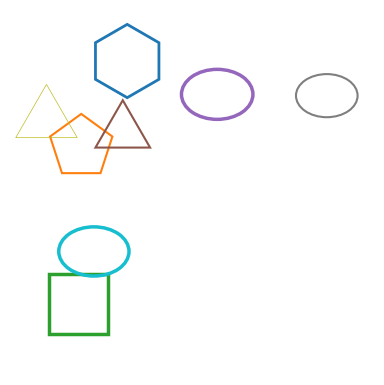[{"shape": "hexagon", "thickness": 2, "radius": 0.48, "center": [0.33, 0.842]}, {"shape": "pentagon", "thickness": 1.5, "radius": 0.43, "center": [0.211, 0.619]}, {"shape": "square", "thickness": 2.5, "radius": 0.38, "center": [0.203, 0.211]}, {"shape": "oval", "thickness": 2.5, "radius": 0.46, "center": [0.564, 0.755]}, {"shape": "triangle", "thickness": 1.5, "radius": 0.41, "center": [0.319, 0.658]}, {"shape": "oval", "thickness": 1.5, "radius": 0.4, "center": [0.849, 0.752]}, {"shape": "triangle", "thickness": 0.5, "radius": 0.46, "center": [0.121, 0.689]}, {"shape": "oval", "thickness": 2.5, "radius": 0.46, "center": [0.244, 0.347]}]